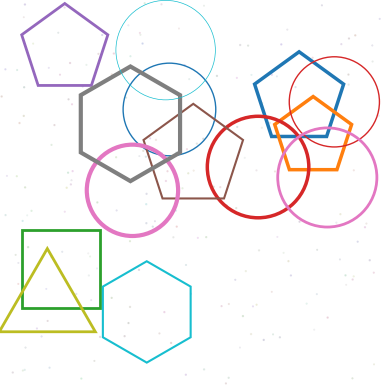[{"shape": "circle", "thickness": 1, "radius": 0.6, "center": [0.44, 0.716]}, {"shape": "pentagon", "thickness": 2.5, "radius": 0.61, "center": [0.777, 0.744]}, {"shape": "pentagon", "thickness": 2.5, "radius": 0.52, "center": [0.813, 0.644]}, {"shape": "square", "thickness": 2, "radius": 0.51, "center": [0.159, 0.302]}, {"shape": "circle", "thickness": 2.5, "radius": 0.66, "center": [0.67, 0.566]}, {"shape": "circle", "thickness": 1, "radius": 0.59, "center": [0.868, 0.735]}, {"shape": "pentagon", "thickness": 2, "radius": 0.59, "center": [0.168, 0.873]}, {"shape": "pentagon", "thickness": 1.5, "radius": 0.68, "center": [0.502, 0.594]}, {"shape": "circle", "thickness": 3, "radius": 0.59, "center": [0.344, 0.506]}, {"shape": "circle", "thickness": 2, "radius": 0.64, "center": [0.85, 0.539]}, {"shape": "hexagon", "thickness": 3, "radius": 0.74, "center": [0.339, 0.678]}, {"shape": "triangle", "thickness": 2, "radius": 0.72, "center": [0.123, 0.21]}, {"shape": "circle", "thickness": 0.5, "radius": 0.65, "center": [0.43, 0.87]}, {"shape": "hexagon", "thickness": 1.5, "radius": 0.66, "center": [0.381, 0.19]}]